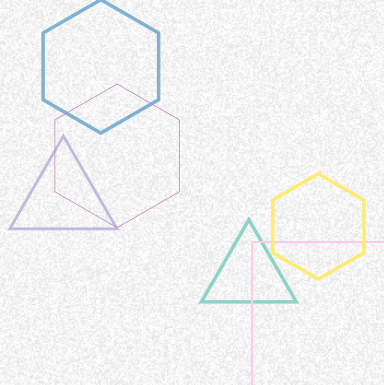[{"shape": "triangle", "thickness": 2.5, "radius": 0.71, "center": [0.646, 0.287]}, {"shape": "triangle", "thickness": 2, "radius": 0.8, "center": [0.165, 0.486]}, {"shape": "hexagon", "thickness": 2.5, "radius": 0.87, "center": [0.262, 0.828]}, {"shape": "square", "thickness": 1.5, "radius": 0.97, "center": [0.849, 0.179]}, {"shape": "hexagon", "thickness": 0.5, "radius": 0.93, "center": [0.304, 0.595]}, {"shape": "hexagon", "thickness": 2.5, "radius": 0.68, "center": [0.827, 0.412]}]